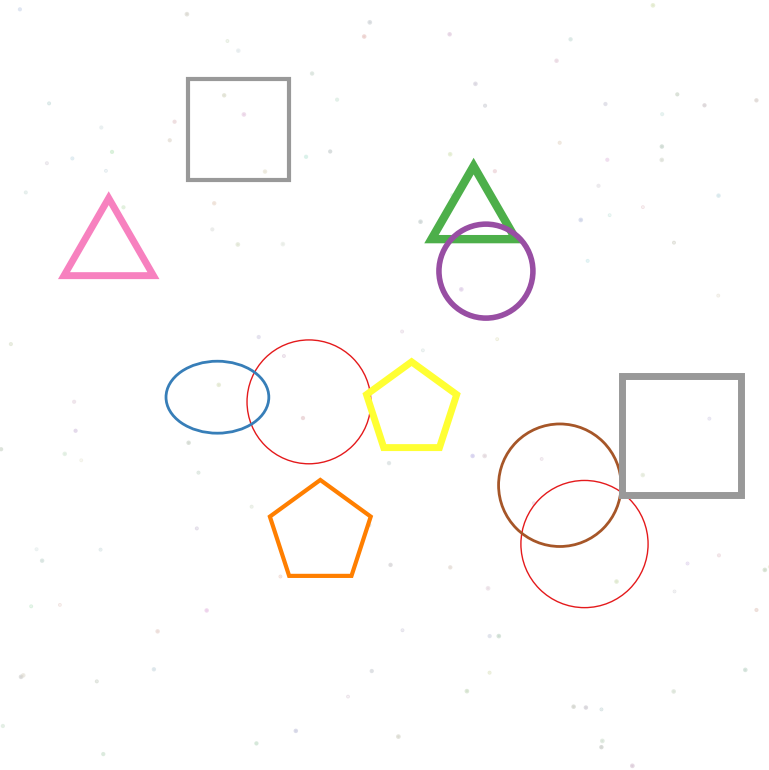[{"shape": "circle", "thickness": 0.5, "radius": 0.4, "center": [0.401, 0.478]}, {"shape": "circle", "thickness": 0.5, "radius": 0.41, "center": [0.759, 0.293]}, {"shape": "oval", "thickness": 1, "radius": 0.33, "center": [0.282, 0.484]}, {"shape": "triangle", "thickness": 3, "radius": 0.32, "center": [0.615, 0.721]}, {"shape": "circle", "thickness": 2, "radius": 0.31, "center": [0.631, 0.648]}, {"shape": "pentagon", "thickness": 1.5, "radius": 0.34, "center": [0.416, 0.308]}, {"shape": "pentagon", "thickness": 2.5, "radius": 0.31, "center": [0.535, 0.469]}, {"shape": "circle", "thickness": 1, "radius": 0.4, "center": [0.727, 0.37]}, {"shape": "triangle", "thickness": 2.5, "radius": 0.34, "center": [0.141, 0.676]}, {"shape": "square", "thickness": 2.5, "radius": 0.39, "center": [0.885, 0.434]}, {"shape": "square", "thickness": 1.5, "radius": 0.33, "center": [0.31, 0.832]}]